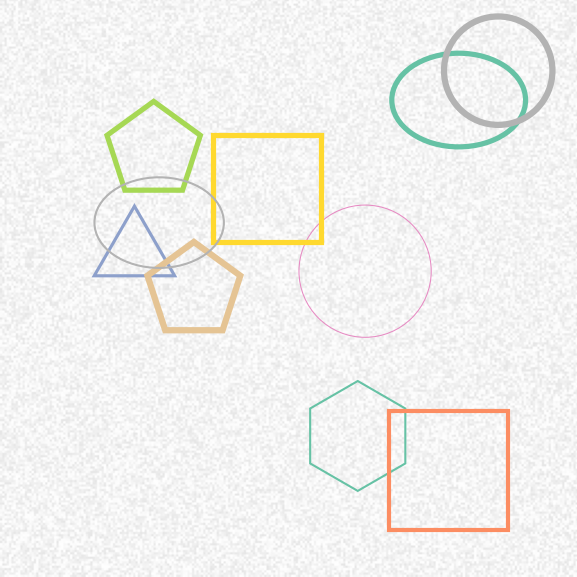[{"shape": "oval", "thickness": 2.5, "radius": 0.58, "center": [0.794, 0.826]}, {"shape": "hexagon", "thickness": 1, "radius": 0.48, "center": [0.619, 0.244]}, {"shape": "square", "thickness": 2, "radius": 0.52, "center": [0.777, 0.185]}, {"shape": "triangle", "thickness": 1.5, "radius": 0.4, "center": [0.233, 0.562]}, {"shape": "circle", "thickness": 0.5, "radius": 0.57, "center": [0.632, 0.53]}, {"shape": "pentagon", "thickness": 2.5, "radius": 0.42, "center": [0.266, 0.739]}, {"shape": "square", "thickness": 2.5, "radius": 0.47, "center": [0.462, 0.673]}, {"shape": "pentagon", "thickness": 3, "radius": 0.42, "center": [0.336, 0.496]}, {"shape": "oval", "thickness": 1, "radius": 0.56, "center": [0.276, 0.614]}, {"shape": "circle", "thickness": 3, "radius": 0.47, "center": [0.863, 0.877]}]